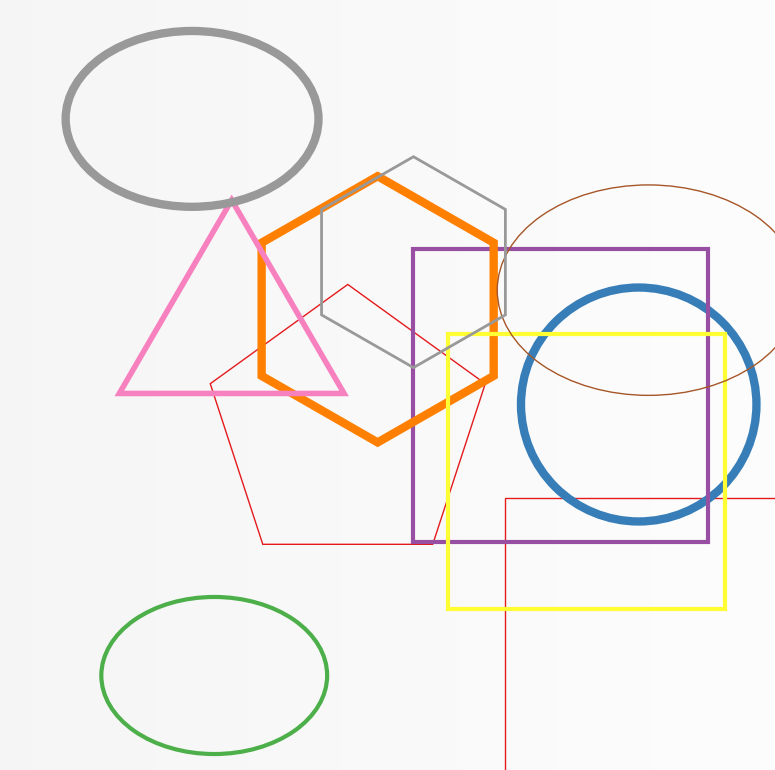[{"shape": "square", "thickness": 0.5, "radius": 0.97, "center": [0.846, 0.158]}, {"shape": "pentagon", "thickness": 0.5, "radius": 0.93, "center": [0.449, 0.444]}, {"shape": "circle", "thickness": 3, "radius": 0.76, "center": [0.824, 0.475]}, {"shape": "oval", "thickness": 1.5, "radius": 0.73, "center": [0.276, 0.123]}, {"shape": "square", "thickness": 1.5, "radius": 0.95, "center": [0.723, 0.486]}, {"shape": "hexagon", "thickness": 3, "radius": 0.86, "center": [0.487, 0.598]}, {"shape": "square", "thickness": 1.5, "radius": 0.89, "center": [0.756, 0.387]}, {"shape": "oval", "thickness": 0.5, "radius": 0.98, "center": [0.837, 0.623]}, {"shape": "triangle", "thickness": 2, "radius": 0.84, "center": [0.299, 0.573]}, {"shape": "hexagon", "thickness": 1, "radius": 0.68, "center": [0.534, 0.66]}, {"shape": "oval", "thickness": 3, "radius": 0.82, "center": [0.248, 0.846]}]